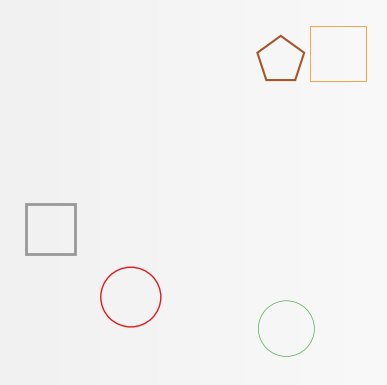[{"shape": "circle", "thickness": 1, "radius": 0.39, "center": [0.338, 0.228]}, {"shape": "circle", "thickness": 0.5, "radius": 0.36, "center": [0.739, 0.146]}, {"shape": "square", "thickness": 0.5, "radius": 0.36, "center": [0.873, 0.862]}, {"shape": "pentagon", "thickness": 1.5, "radius": 0.32, "center": [0.725, 0.843]}, {"shape": "square", "thickness": 2, "radius": 0.32, "center": [0.13, 0.405]}]